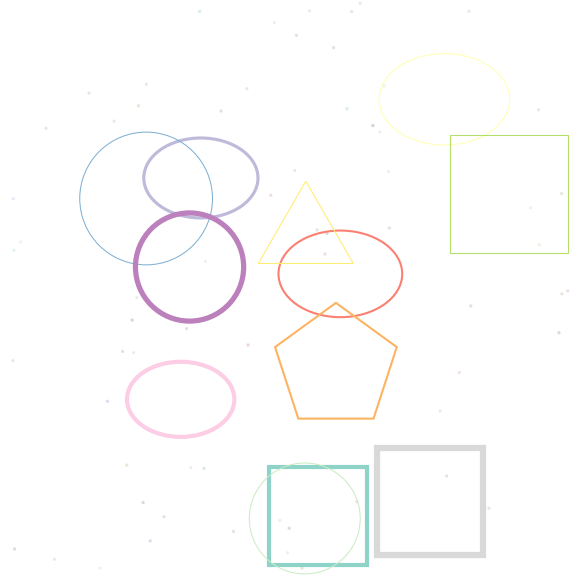[{"shape": "square", "thickness": 2, "radius": 0.42, "center": [0.551, 0.105]}, {"shape": "oval", "thickness": 0.5, "radius": 0.56, "center": [0.769, 0.827]}, {"shape": "oval", "thickness": 1.5, "radius": 0.49, "center": [0.348, 0.691]}, {"shape": "oval", "thickness": 1, "radius": 0.54, "center": [0.589, 0.525]}, {"shape": "circle", "thickness": 0.5, "radius": 0.57, "center": [0.253, 0.655]}, {"shape": "pentagon", "thickness": 1, "radius": 0.55, "center": [0.582, 0.364]}, {"shape": "square", "thickness": 0.5, "radius": 0.51, "center": [0.881, 0.663]}, {"shape": "oval", "thickness": 2, "radius": 0.46, "center": [0.313, 0.308]}, {"shape": "square", "thickness": 3, "radius": 0.46, "center": [0.745, 0.131]}, {"shape": "circle", "thickness": 2.5, "radius": 0.47, "center": [0.328, 0.537]}, {"shape": "circle", "thickness": 0.5, "radius": 0.48, "center": [0.528, 0.101]}, {"shape": "triangle", "thickness": 0.5, "radius": 0.48, "center": [0.53, 0.59]}]